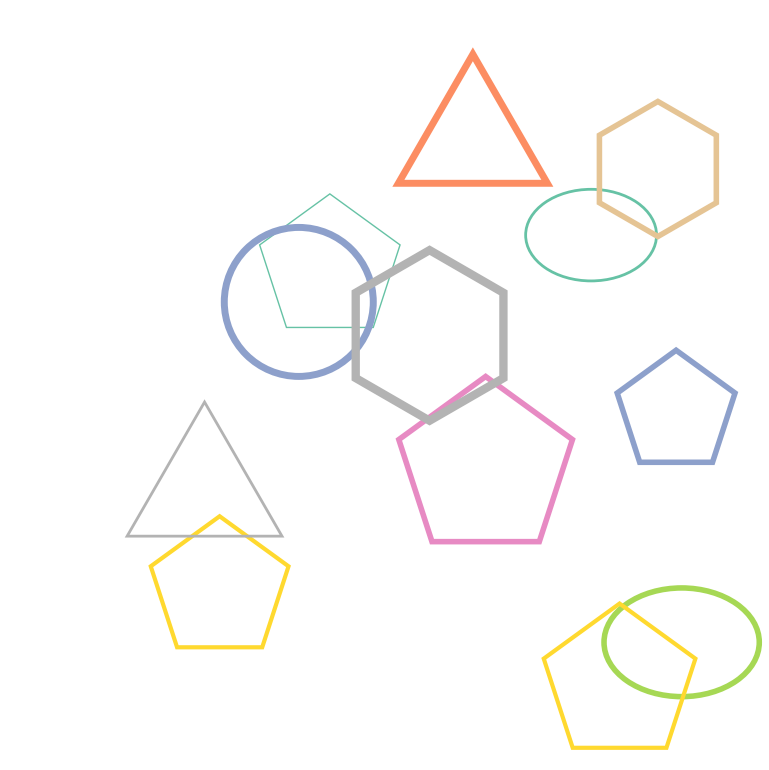[{"shape": "oval", "thickness": 1, "radius": 0.42, "center": [0.768, 0.695]}, {"shape": "pentagon", "thickness": 0.5, "radius": 0.48, "center": [0.428, 0.652]}, {"shape": "triangle", "thickness": 2.5, "radius": 0.56, "center": [0.614, 0.818]}, {"shape": "pentagon", "thickness": 2, "radius": 0.4, "center": [0.878, 0.465]}, {"shape": "circle", "thickness": 2.5, "radius": 0.48, "center": [0.388, 0.608]}, {"shape": "pentagon", "thickness": 2, "radius": 0.59, "center": [0.631, 0.392]}, {"shape": "oval", "thickness": 2, "radius": 0.5, "center": [0.885, 0.166]}, {"shape": "pentagon", "thickness": 1.5, "radius": 0.47, "center": [0.285, 0.235]}, {"shape": "pentagon", "thickness": 1.5, "radius": 0.52, "center": [0.805, 0.113]}, {"shape": "hexagon", "thickness": 2, "radius": 0.44, "center": [0.854, 0.781]}, {"shape": "triangle", "thickness": 1, "radius": 0.58, "center": [0.266, 0.362]}, {"shape": "hexagon", "thickness": 3, "radius": 0.55, "center": [0.558, 0.564]}]